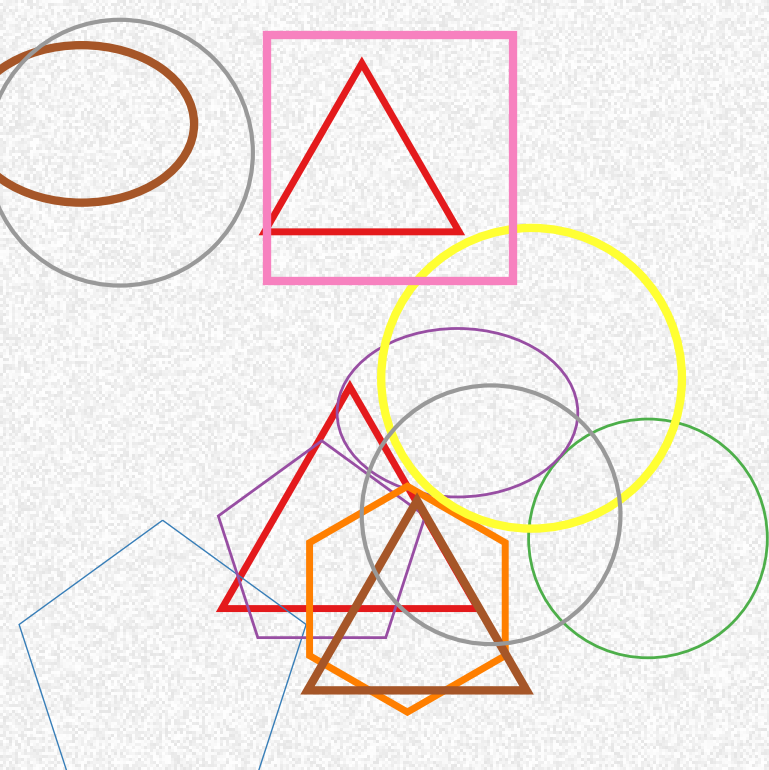[{"shape": "triangle", "thickness": 2.5, "radius": 0.96, "center": [0.454, 0.306]}, {"shape": "triangle", "thickness": 2.5, "radius": 0.73, "center": [0.47, 0.772]}, {"shape": "pentagon", "thickness": 0.5, "radius": 0.98, "center": [0.211, 0.128]}, {"shape": "circle", "thickness": 1, "radius": 0.78, "center": [0.842, 0.301]}, {"shape": "pentagon", "thickness": 1, "radius": 0.71, "center": [0.418, 0.286]}, {"shape": "oval", "thickness": 1, "radius": 0.78, "center": [0.594, 0.464]}, {"shape": "hexagon", "thickness": 2.5, "radius": 0.73, "center": [0.529, 0.222]}, {"shape": "circle", "thickness": 3, "radius": 0.98, "center": [0.69, 0.509]}, {"shape": "oval", "thickness": 3, "radius": 0.73, "center": [0.106, 0.839]}, {"shape": "triangle", "thickness": 3, "radius": 0.82, "center": [0.542, 0.186]}, {"shape": "square", "thickness": 3, "radius": 0.8, "center": [0.507, 0.795]}, {"shape": "circle", "thickness": 1.5, "radius": 0.86, "center": [0.156, 0.802]}, {"shape": "circle", "thickness": 1.5, "radius": 0.84, "center": [0.638, 0.331]}]